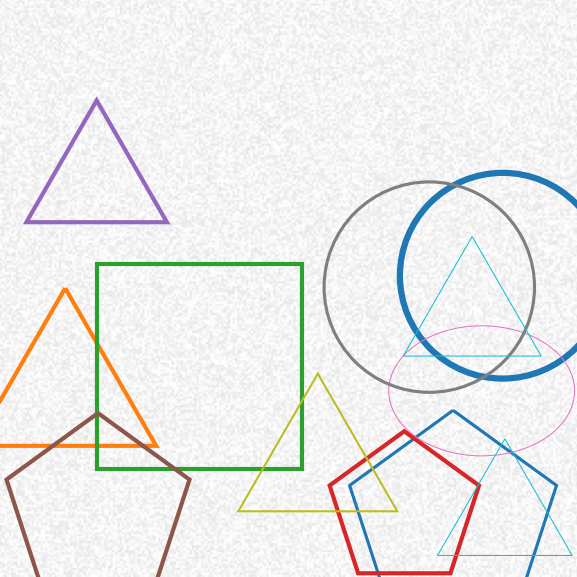[{"shape": "circle", "thickness": 3, "radius": 0.89, "center": [0.871, 0.522]}, {"shape": "pentagon", "thickness": 1.5, "radius": 0.94, "center": [0.785, 0.1]}, {"shape": "triangle", "thickness": 2, "radius": 0.91, "center": [0.113, 0.318]}, {"shape": "square", "thickness": 2, "radius": 0.89, "center": [0.346, 0.364]}, {"shape": "pentagon", "thickness": 2, "radius": 0.68, "center": [0.7, 0.116]}, {"shape": "triangle", "thickness": 2, "radius": 0.7, "center": [0.167, 0.685]}, {"shape": "pentagon", "thickness": 2, "radius": 0.83, "center": [0.17, 0.117]}, {"shape": "oval", "thickness": 0.5, "radius": 0.8, "center": [0.834, 0.322]}, {"shape": "circle", "thickness": 1.5, "radius": 0.91, "center": [0.743, 0.502]}, {"shape": "triangle", "thickness": 1, "radius": 0.79, "center": [0.55, 0.193]}, {"shape": "triangle", "thickness": 0.5, "radius": 0.69, "center": [0.818, 0.452]}, {"shape": "triangle", "thickness": 0.5, "radius": 0.67, "center": [0.874, 0.105]}]